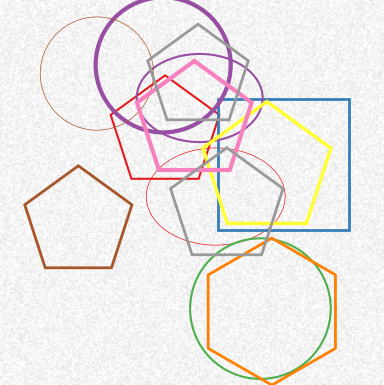[{"shape": "pentagon", "thickness": 1.5, "radius": 0.74, "center": [0.429, 0.656]}, {"shape": "oval", "thickness": 0.5, "radius": 0.9, "center": [0.56, 0.489]}, {"shape": "square", "thickness": 2, "radius": 0.85, "center": [0.737, 0.572]}, {"shape": "circle", "thickness": 1.5, "radius": 0.91, "center": [0.676, 0.198]}, {"shape": "circle", "thickness": 3, "radius": 0.88, "center": [0.424, 0.832]}, {"shape": "oval", "thickness": 1.5, "radius": 0.82, "center": [0.519, 0.745]}, {"shape": "hexagon", "thickness": 2, "radius": 0.95, "center": [0.706, 0.191]}, {"shape": "pentagon", "thickness": 2.5, "radius": 0.87, "center": [0.693, 0.561]}, {"shape": "pentagon", "thickness": 2, "radius": 0.73, "center": [0.204, 0.423]}, {"shape": "circle", "thickness": 0.5, "radius": 0.74, "center": [0.252, 0.809]}, {"shape": "pentagon", "thickness": 3, "radius": 0.78, "center": [0.505, 0.685]}, {"shape": "pentagon", "thickness": 2, "radius": 0.69, "center": [0.514, 0.8]}, {"shape": "pentagon", "thickness": 2, "radius": 0.77, "center": [0.589, 0.463]}]